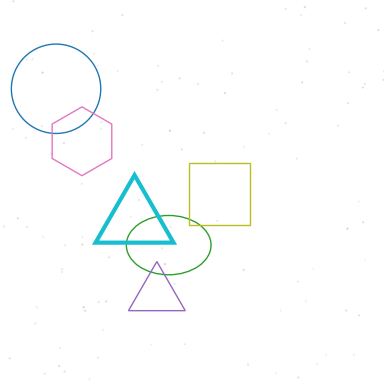[{"shape": "circle", "thickness": 1, "radius": 0.58, "center": [0.146, 0.769]}, {"shape": "oval", "thickness": 1, "radius": 0.55, "center": [0.438, 0.363]}, {"shape": "triangle", "thickness": 1, "radius": 0.43, "center": [0.407, 0.236]}, {"shape": "hexagon", "thickness": 1, "radius": 0.45, "center": [0.213, 0.633]}, {"shape": "square", "thickness": 1, "radius": 0.4, "center": [0.57, 0.495]}, {"shape": "triangle", "thickness": 3, "radius": 0.58, "center": [0.349, 0.428]}]